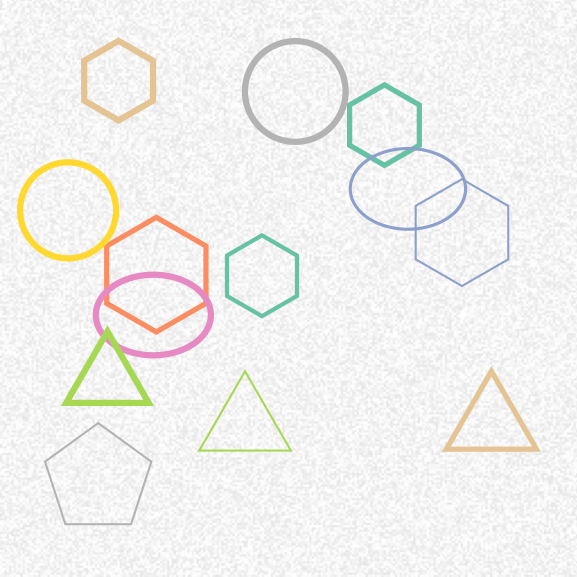[{"shape": "hexagon", "thickness": 2.5, "radius": 0.35, "center": [0.666, 0.783]}, {"shape": "hexagon", "thickness": 2, "radius": 0.35, "center": [0.454, 0.522]}, {"shape": "hexagon", "thickness": 2.5, "radius": 0.5, "center": [0.271, 0.524]}, {"shape": "hexagon", "thickness": 1, "radius": 0.46, "center": [0.8, 0.596]}, {"shape": "oval", "thickness": 1.5, "radius": 0.5, "center": [0.706, 0.672]}, {"shape": "oval", "thickness": 3, "radius": 0.5, "center": [0.266, 0.454]}, {"shape": "triangle", "thickness": 3, "radius": 0.41, "center": [0.186, 0.343]}, {"shape": "triangle", "thickness": 1, "radius": 0.46, "center": [0.424, 0.265]}, {"shape": "circle", "thickness": 3, "radius": 0.42, "center": [0.118, 0.635]}, {"shape": "hexagon", "thickness": 3, "radius": 0.34, "center": [0.205, 0.859]}, {"shape": "triangle", "thickness": 2.5, "radius": 0.45, "center": [0.851, 0.266]}, {"shape": "pentagon", "thickness": 1, "radius": 0.48, "center": [0.17, 0.17]}, {"shape": "circle", "thickness": 3, "radius": 0.44, "center": [0.511, 0.841]}]